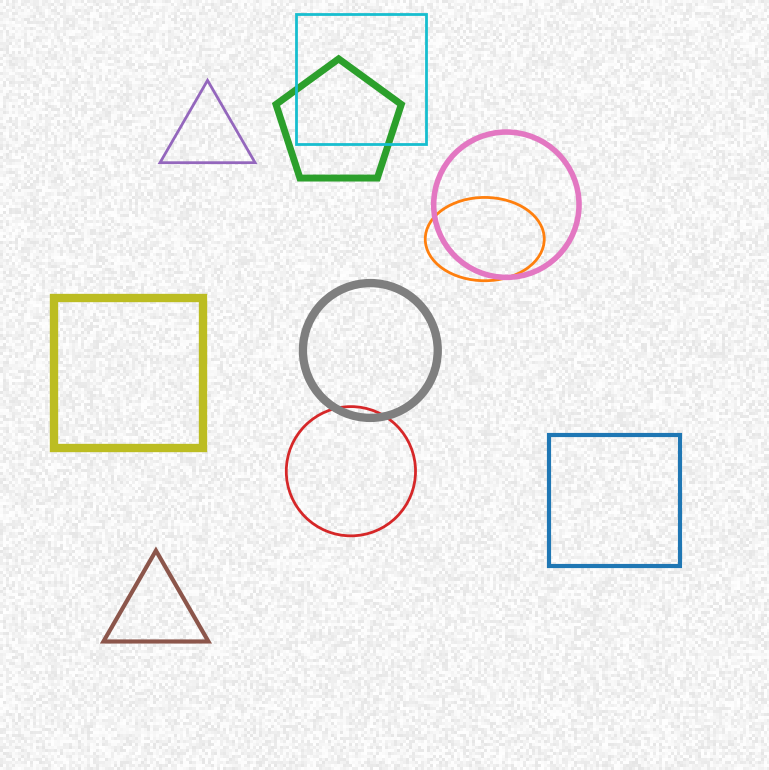[{"shape": "square", "thickness": 1.5, "radius": 0.43, "center": [0.798, 0.35]}, {"shape": "oval", "thickness": 1, "radius": 0.39, "center": [0.63, 0.69]}, {"shape": "pentagon", "thickness": 2.5, "radius": 0.43, "center": [0.44, 0.838]}, {"shape": "circle", "thickness": 1, "radius": 0.42, "center": [0.456, 0.388]}, {"shape": "triangle", "thickness": 1, "radius": 0.36, "center": [0.27, 0.824]}, {"shape": "triangle", "thickness": 1.5, "radius": 0.39, "center": [0.203, 0.206]}, {"shape": "circle", "thickness": 2, "radius": 0.47, "center": [0.658, 0.734]}, {"shape": "circle", "thickness": 3, "radius": 0.44, "center": [0.481, 0.545]}, {"shape": "square", "thickness": 3, "radius": 0.49, "center": [0.167, 0.515]}, {"shape": "square", "thickness": 1, "radius": 0.42, "center": [0.469, 0.897]}]